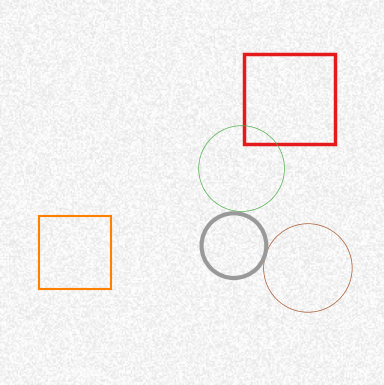[{"shape": "square", "thickness": 2.5, "radius": 0.59, "center": [0.752, 0.743]}, {"shape": "circle", "thickness": 0.5, "radius": 0.56, "center": [0.627, 0.562]}, {"shape": "square", "thickness": 1.5, "radius": 0.47, "center": [0.195, 0.344]}, {"shape": "circle", "thickness": 0.5, "radius": 0.57, "center": [0.8, 0.304]}, {"shape": "circle", "thickness": 3, "radius": 0.42, "center": [0.608, 0.362]}]